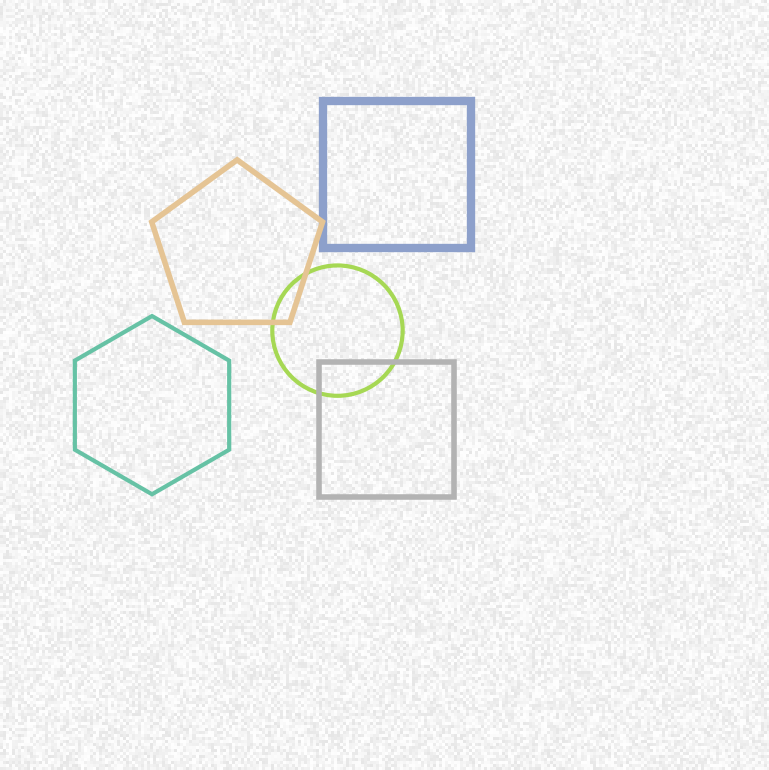[{"shape": "hexagon", "thickness": 1.5, "radius": 0.58, "center": [0.197, 0.474]}, {"shape": "square", "thickness": 3, "radius": 0.48, "center": [0.516, 0.773]}, {"shape": "circle", "thickness": 1.5, "radius": 0.42, "center": [0.438, 0.571]}, {"shape": "pentagon", "thickness": 2, "radius": 0.58, "center": [0.308, 0.676]}, {"shape": "square", "thickness": 2, "radius": 0.44, "center": [0.502, 0.442]}]